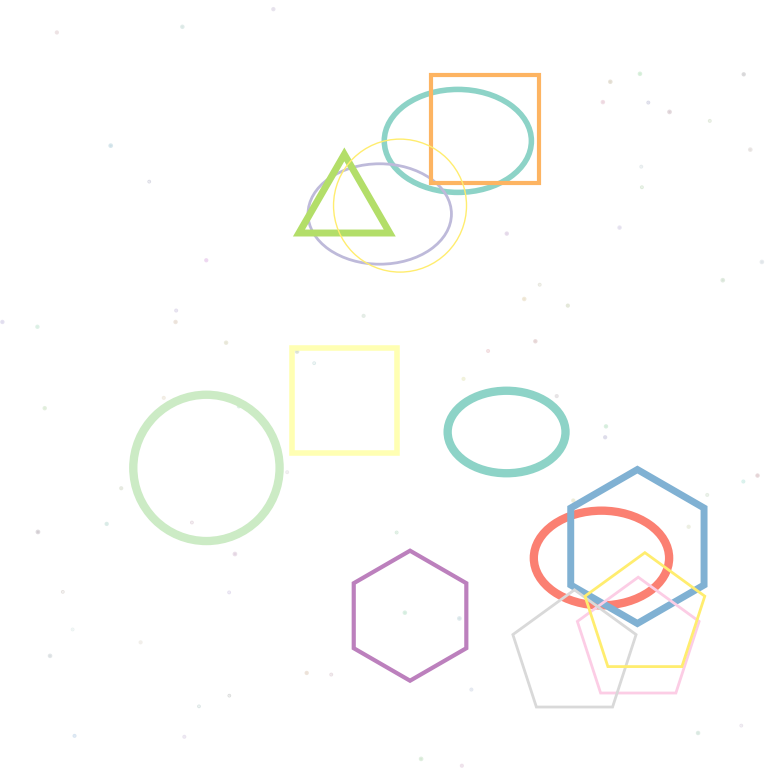[{"shape": "oval", "thickness": 3, "radius": 0.38, "center": [0.658, 0.439]}, {"shape": "oval", "thickness": 2, "radius": 0.48, "center": [0.595, 0.817]}, {"shape": "square", "thickness": 2, "radius": 0.34, "center": [0.447, 0.48]}, {"shape": "oval", "thickness": 1, "radius": 0.47, "center": [0.493, 0.722]}, {"shape": "oval", "thickness": 3, "radius": 0.44, "center": [0.781, 0.275]}, {"shape": "hexagon", "thickness": 2.5, "radius": 0.5, "center": [0.828, 0.29]}, {"shape": "square", "thickness": 1.5, "radius": 0.35, "center": [0.63, 0.832]}, {"shape": "triangle", "thickness": 2.5, "radius": 0.34, "center": [0.447, 0.731]}, {"shape": "pentagon", "thickness": 1, "radius": 0.42, "center": [0.829, 0.167]}, {"shape": "pentagon", "thickness": 1, "radius": 0.42, "center": [0.746, 0.15]}, {"shape": "hexagon", "thickness": 1.5, "radius": 0.42, "center": [0.533, 0.2]}, {"shape": "circle", "thickness": 3, "radius": 0.47, "center": [0.268, 0.392]}, {"shape": "pentagon", "thickness": 1, "radius": 0.41, "center": [0.838, 0.2]}, {"shape": "circle", "thickness": 0.5, "radius": 0.43, "center": [0.52, 0.733]}]